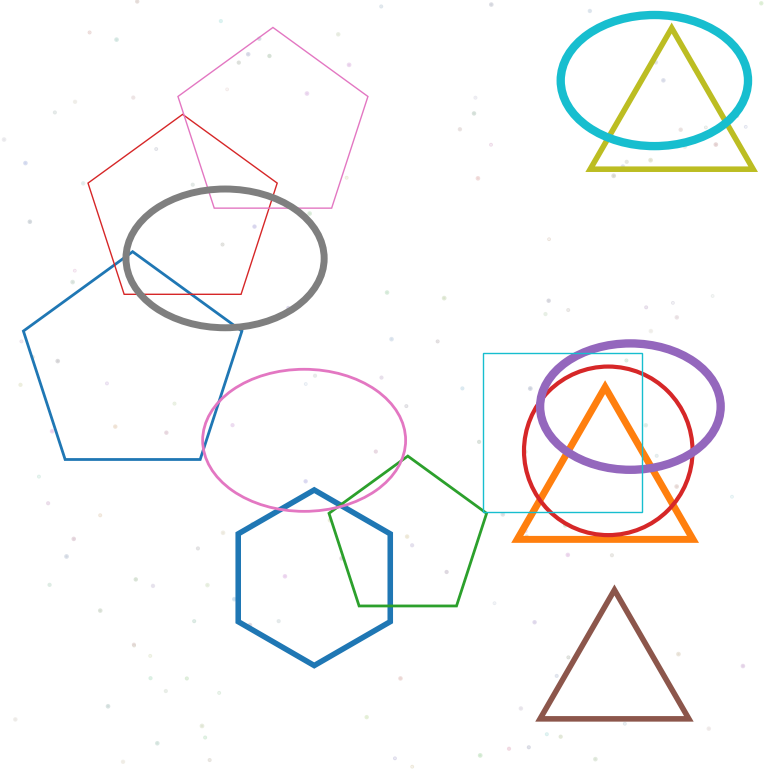[{"shape": "pentagon", "thickness": 1, "radius": 0.75, "center": [0.172, 0.524]}, {"shape": "hexagon", "thickness": 2, "radius": 0.57, "center": [0.408, 0.25]}, {"shape": "triangle", "thickness": 2.5, "radius": 0.66, "center": [0.786, 0.365]}, {"shape": "pentagon", "thickness": 1, "radius": 0.54, "center": [0.53, 0.3]}, {"shape": "circle", "thickness": 1.5, "radius": 0.55, "center": [0.79, 0.414]}, {"shape": "pentagon", "thickness": 0.5, "radius": 0.65, "center": [0.237, 0.722]}, {"shape": "oval", "thickness": 3, "radius": 0.59, "center": [0.819, 0.472]}, {"shape": "triangle", "thickness": 2, "radius": 0.56, "center": [0.798, 0.122]}, {"shape": "oval", "thickness": 1, "radius": 0.66, "center": [0.395, 0.428]}, {"shape": "pentagon", "thickness": 0.5, "radius": 0.65, "center": [0.354, 0.835]}, {"shape": "oval", "thickness": 2.5, "radius": 0.64, "center": [0.292, 0.664]}, {"shape": "triangle", "thickness": 2, "radius": 0.61, "center": [0.872, 0.841]}, {"shape": "oval", "thickness": 3, "radius": 0.61, "center": [0.85, 0.895]}, {"shape": "square", "thickness": 0.5, "radius": 0.52, "center": [0.73, 0.439]}]